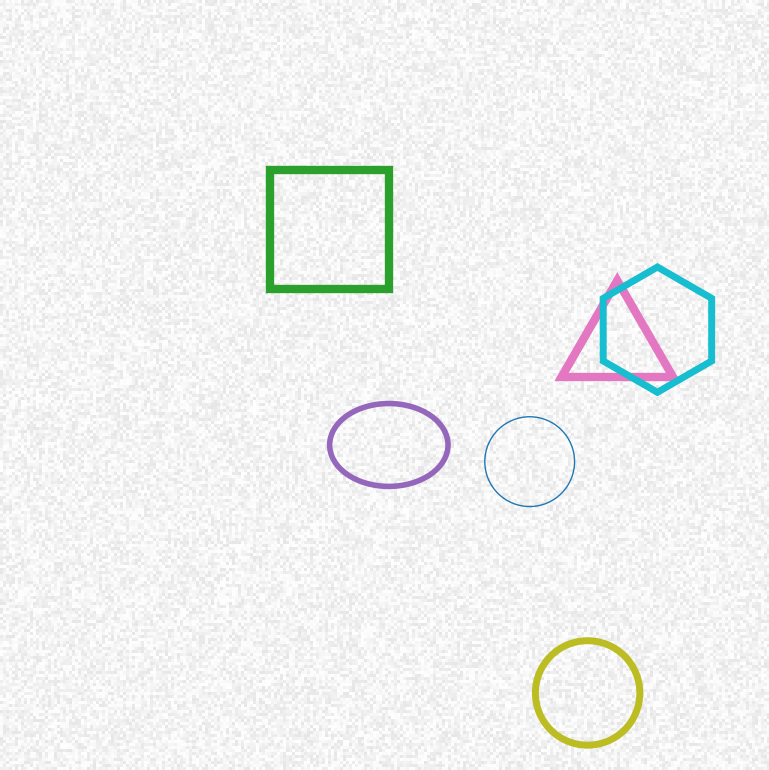[{"shape": "circle", "thickness": 0.5, "radius": 0.29, "center": [0.688, 0.4]}, {"shape": "square", "thickness": 3, "radius": 0.39, "center": [0.428, 0.702]}, {"shape": "oval", "thickness": 2, "radius": 0.38, "center": [0.505, 0.422]}, {"shape": "triangle", "thickness": 3, "radius": 0.42, "center": [0.802, 0.552]}, {"shape": "circle", "thickness": 2.5, "radius": 0.34, "center": [0.763, 0.1]}, {"shape": "hexagon", "thickness": 2.5, "radius": 0.41, "center": [0.854, 0.572]}]